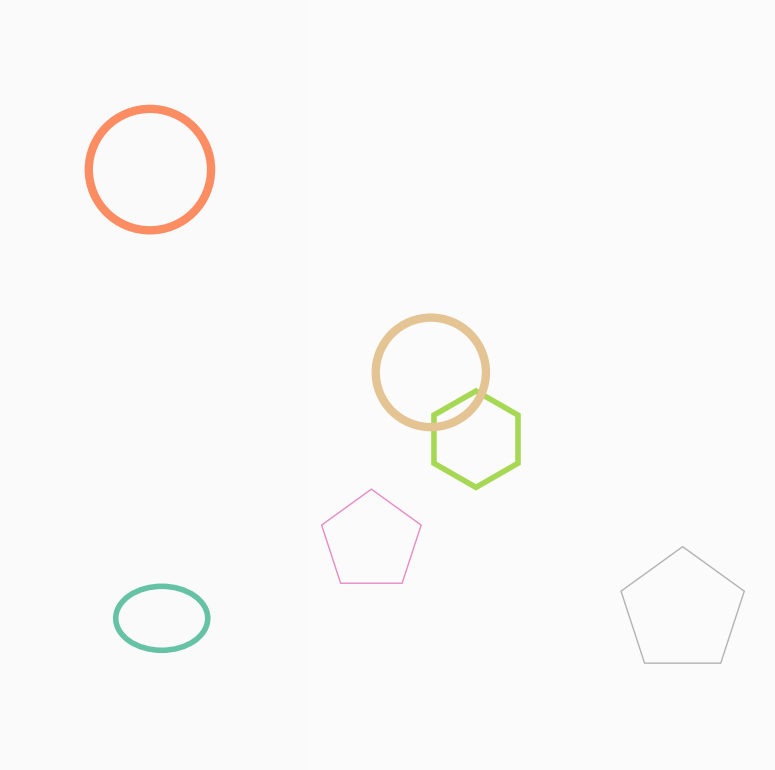[{"shape": "oval", "thickness": 2, "radius": 0.3, "center": [0.209, 0.197]}, {"shape": "circle", "thickness": 3, "radius": 0.39, "center": [0.193, 0.78]}, {"shape": "pentagon", "thickness": 0.5, "radius": 0.34, "center": [0.479, 0.297]}, {"shape": "hexagon", "thickness": 2, "radius": 0.31, "center": [0.614, 0.43]}, {"shape": "circle", "thickness": 3, "radius": 0.36, "center": [0.556, 0.516]}, {"shape": "pentagon", "thickness": 0.5, "radius": 0.42, "center": [0.881, 0.206]}]